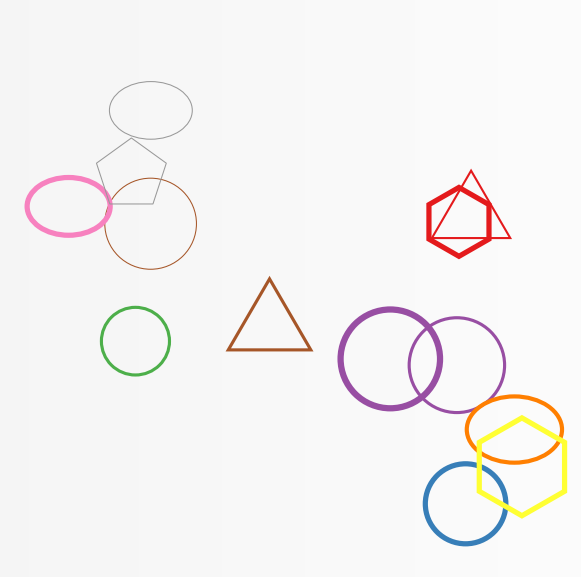[{"shape": "triangle", "thickness": 1, "radius": 0.39, "center": [0.81, 0.626]}, {"shape": "hexagon", "thickness": 2.5, "radius": 0.3, "center": [0.79, 0.615]}, {"shape": "circle", "thickness": 2.5, "radius": 0.35, "center": [0.801, 0.127]}, {"shape": "circle", "thickness": 1.5, "radius": 0.29, "center": [0.233, 0.408]}, {"shape": "circle", "thickness": 3, "radius": 0.43, "center": [0.672, 0.378]}, {"shape": "circle", "thickness": 1.5, "radius": 0.41, "center": [0.786, 0.367]}, {"shape": "oval", "thickness": 2, "radius": 0.41, "center": [0.885, 0.255]}, {"shape": "hexagon", "thickness": 2.5, "radius": 0.42, "center": [0.898, 0.191]}, {"shape": "triangle", "thickness": 1.5, "radius": 0.41, "center": [0.464, 0.434]}, {"shape": "circle", "thickness": 0.5, "radius": 0.39, "center": [0.259, 0.612]}, {"shape": "oval", "thickness": 2.5, "radius": 0.36, "center": [0.118, 0.642]}, {"shape": "pentagon", "thickness": 0.5, "radius": 0.32, "center": [0.226, 0.697]}, {"shape": "oval", "thickness": 0.5, "radius": 0.36, "center": [0.26, 0.808]}]